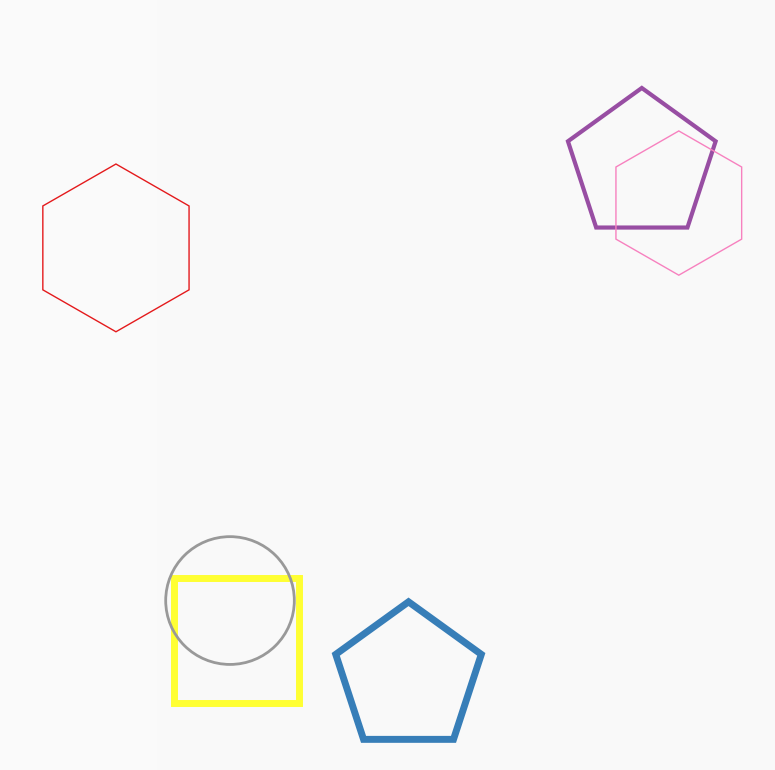[{"shape": "hexagon", "thickness": 0.5, "radius": 0.54, "center": [0.15, 0.678]}, {"shape": "pentagon", "thickness": 2.5, "radius": 0.49, "center": [0.527, 0.12]}, {"shape": "pentagon", "thickness": 1.5, "radius": 0.5, "center": [0.828, 0.786]}, {"shape": "square", "thickness": 2.5, "radius": 0.4, "center": [0.305, 0.168]}, {"shape": "hexagon", "thickness": 0.5, "radius": 0.47, "center": [0.876, 0.736]}, {"shape": "circle", "thickness": 1, "radius": 0.41, "center": [0.297, 0.22]}]